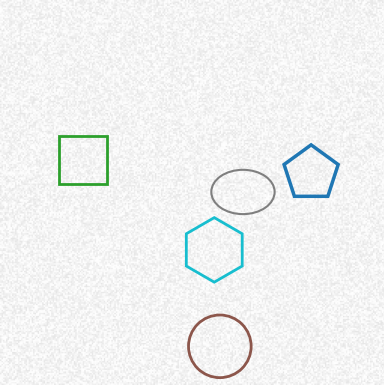[{"shape": "pentagon", "thickness": 2.5, "radius": 0.37, "center": [0.808, 0.55]}, {"shape": "square", "thickness": 2, "radius": 0.31, "center": [0.216, 0.584]}, {"shape": "circle", "thickness": 2, "radius": 0.41, "center": [0.571, 0.1]}, {"shape": "oval", "thickness": 1.5, "radius": 0.41, "center": [0.631, 0.501]}, {"shape": "hexagon", "thickness": 2, "radius": 0.42, "center": [0.557, 0.351]}]